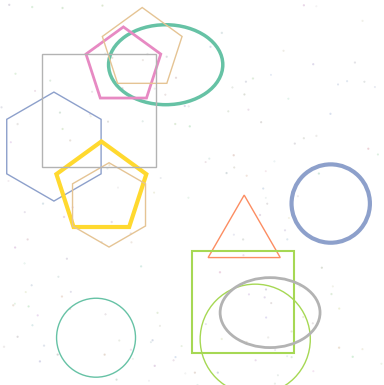[{"shape": "oval", "thickness": 2.5, "radius": 0.74, "center": [0.43, 0.832]}, {"shape": "circle", "thickness": 1, "radius": 0.51, "center": [0.249, 0.123]}, {"shape": "triangle", "thickness": 1, "radius": 0.54, "center": [0.634, 0.385]}, {"shape": "circle", "thickness": 3, "radius": 0.51, "center": [0.859, 0.471]}, {"shape": "hexagon", "thickness": 1, "radius": 0.71, "center": [0.14, 0.619]}, {"shape": "pentagon", "thickness": 2, "radius": 0.51, "center": [0.321, 0.828]}, {"shape": "square", "thickness": 1.5, "radius": 0.66, "center": [0.631, 0.215]}, {"shape": "circle", "thickness": 1, "radius": 0.72, "center": [0.663, 0.119]}, {"shape": "pentagon", "thickness": 3, "radius": 0.61, "center": [0.263, 0.51]}, {"shape": "pentagon", "thickness": 1, "radius": 0.54, "center": [0.369, 0.872]}, {"shape": "hexagon", "thickness": 1, "radius": 0.55, "center": [0.283, 0.468]}, {"shape": "oval", "thickness": 2, "radius": 0.65, "center": [0.701, 0.188]}, {"shape": "square", "thickness": 1, "radius": 0.74, "center": [0.257, 0.713]}]